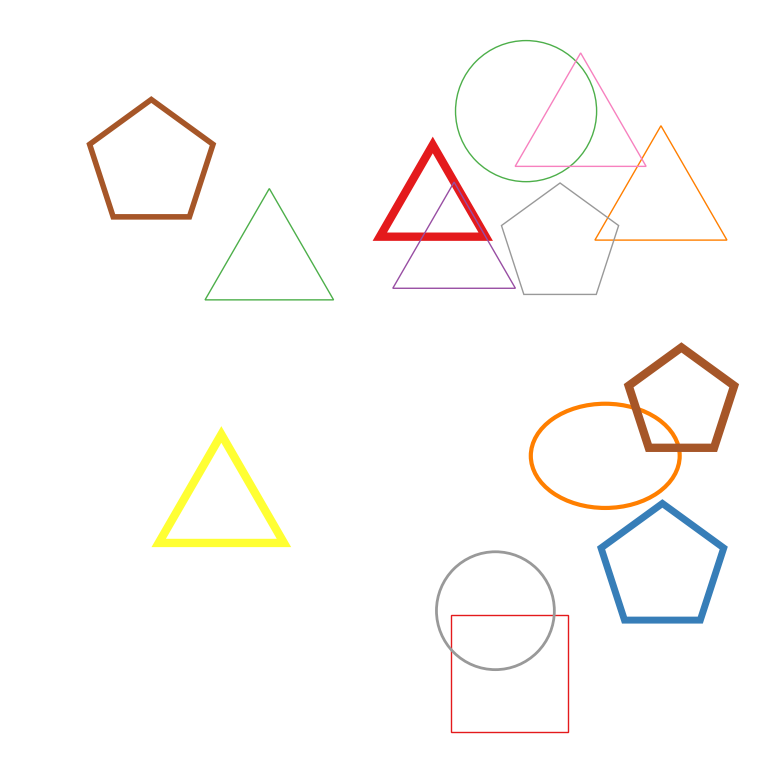[{"shape": "square", "thickness": 0.5, "radius": 0.38, "center": [0.662, 0.125]}, {"shape": "triangle", "thickness": 3, "radius": 0.4, "center": [0.562, 0.732]}, {"shape": "pentagon", "thickness": 2.5, "radius": 0.42, "center": [0.86, 0.262]}, {"shape": "triangle", "thickness": 0.5, "radius": 0.48, "center": [0.35, 0.659]}, {"shape": "circle", "thickness": 0.5, "radius": 0.46, "center": [0.683, 0.856]}, {"shape": "triangle", "thickness": 0.5, "radius": 0.46, "center": [0.59, 0.672]}, {"shape": "oval", "thickness": 1.5, "radius": 0.48, "center": [0.786, 0.408]}, {"shape": "triangle", "thickness": 0.5, "radius": 0.5, "center": [0.858, 0.738]}, {"shape": "triangle", "thickness": 3, "radius": 0.47, "center": [0.287, 0.342]}, {"shape": "pentagon", "thickness": 3, "radius": 0.36, "center": [0.885, 0.477]}, {"shape": "pentagon", "thickness": 2, "radius": 0.42, "center": [0.196, 0.787]}, {"shape": "triangle", "thickness": 0.5, "radius": 0.49, "center": [0.754, 0.833]}, {"shape": "pentagon", "thickness": 0.5, "radius": 0.4, "center": [0.727, 0.682]}, {"shape": "circle", "thickness": 1, "radius": 0.38, "center": [0.643, 0.207]}]